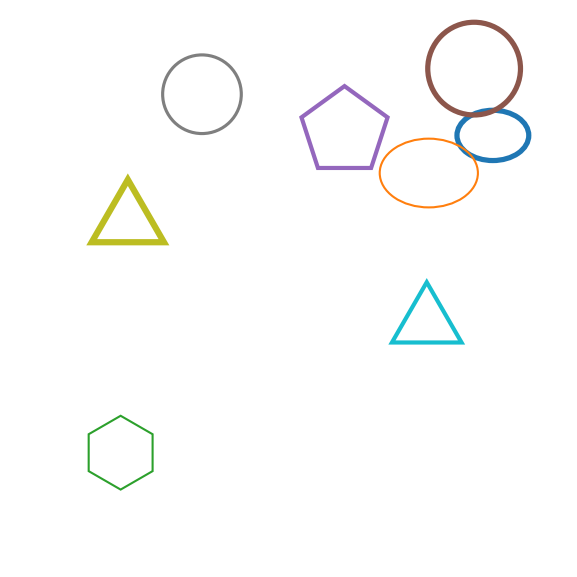[{"shape": "oval", "thickness": 2.5, "radius": 0.31, "center": [0.853, 0.765]}, {"shape": "oval", "thickness": 1, "radius": 0.43, "center": [0.743, 0.7]}, {"shape": "hexagon", "thickness": 1, "radius": 0.32, "center": [0.209, 0.215]}, {"shape": "pentagon", "thickness": 2, "radius": 0.39, "center": [0.597, 0.772]}, {"shape": "circle", "thickness": 2.5, "radius": 0.4, "center": [0.821, 0.88]}, {"shape": "circle", "thickness": 1.5, "radius": 0.34, "center": [0.35, 0.836]}, {"shape": "triangle", "thickness": 3, "radius": 0.36, "center": [0.221, 0.616]}, {"shape": "triangle", "thickness": 2, "radius": 0.35, "center": [0.739, 0.441]}]